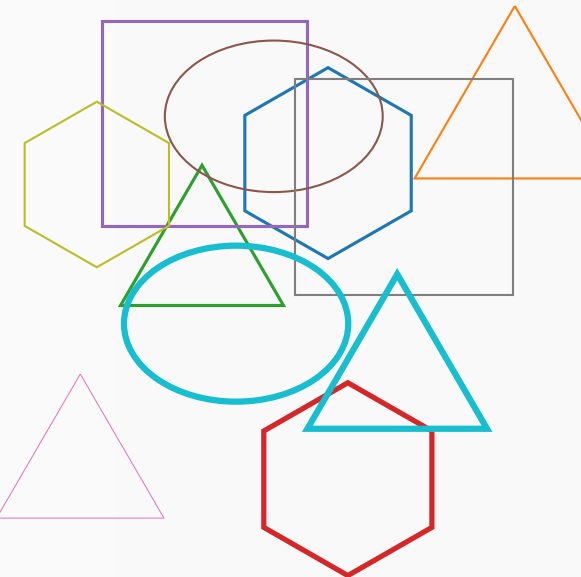[{"shape": "hexagon", "thickness": 1.5, "radius": 0.83, "center": [0.564, 0.717]}, {"shape": "triangle", "thickness": 1, "radius": 1.0, "center": [0.886, 0.79]}, {"shape": "triangle", "thickness": 1.5, "radius": 0.81, "center": [0.348, 0.551]}, {"shape": "hexagon", "thickness": 2.5, "radius": 0.83, "center": [0.598, 0.169]}, {"shape": "square", "thickness": 1.5, "radius": 0.89, "center": [0.352, 0.786]}, {"shape": "oval", "thickness": 1, "radius": 0.94, "center": [0.471, 0.798]}, {"shape": "triangle", "thickness": 0.5, "radius": 0.83, "center": [0.138, 0.185]}, {"shape": "square", "thickness": 1, "radius": 0.94, "center": [0.695, 0.675]}, {"shape": "hexagon", "thickness": 1, "radius": 0.72, "center": [0.167, 0.68]}, {"shape": "oval", "thickness": 3, "radius": 0.96, "center": [0.406, 0.439]}, {"shape": "triangle", "thickness": 3, "radius": 0.89, "center": [0.683, 0.346]}]